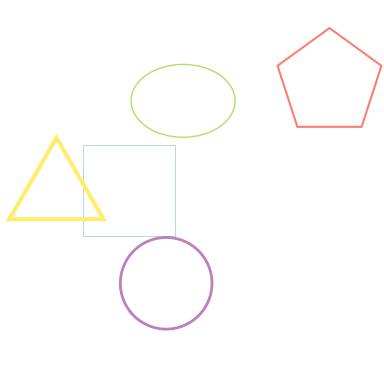[{"shape": "square", "thickness": 0.5, "radius": 0.59, "center": [0.335, 0.504]}, {"shape": "pentagon", "thickness": 1.5, "radius": 0.71, "center": [0.856, 0.785]}, {"shape": "oval", "thickness": 1, "radius": 0.68, "center": [0.475, 0.738]}, {"shape": "circle", "thickness": 2, "radius": 0.6, "center": [0.432, 0.264]}, {"shape": "triangle", "thickness": 3, "radius": 0.71, "center": [0.147, 0.501]}]